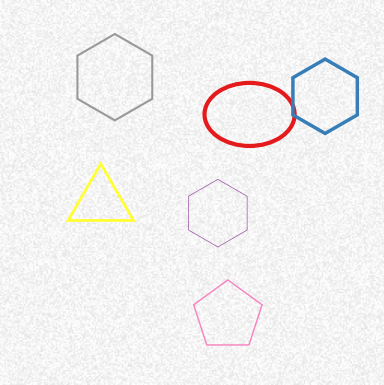[{"shape": "oval", "thickness": 3, "radius": 0.59, "center": [0.648, 0.703]}, {"shape": "hexagon", "thickness": 2.5, "radius": 0.48, "center": [0.844, 0.75]}, {"shape": "hexagon", "thickness": 0.5, "radius": 0.44, "center": [0.566, 0.446]}, {"shape": "triangle", "thickness": 2, "radius": 0.49, "center": [0.262, 0.476]}, {"shape": "pentagon", "thickness": 1, "radius": 0.47, "center": [0.592, 0.18]}, {"shape": "hexagon", "thickness": 1.5, "radius": 0.56, "center": [0.298, 0.799]}]